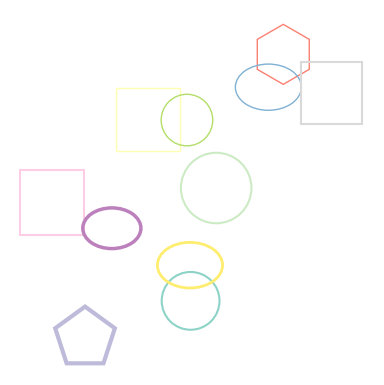[{"shape": "circle", "thickness": 1.5, "radius": 0.38, "center": [0.495, 0.219]}, {"shape": "square", "thickness": 1, "radius": 0.41, "center": [0.385, 0.689]}, {"shape": "pentagon", "thickness": 3, "radius": 0.41, "center": [0.221, 0.122]}, {"shape": "hexagon", "thickness": 1, "radius": 0.39, "center": [0.736, 0.859]}, {"shape": "oval", "thickness": 1, "radius": 0.43, "center": [0.697, 0.774]}, {"shape": "circle", "thickness": 1, "radius": 0.33, "center": [0.486, 0.688]}, {"shape": "square", "thickness": 1.5, "radius": 0.42, "center": [0.135, 0.474]}, {"shape": "square", "thickness": 1.5, "radius": 0.4, "center": [0.86, 0.758]}, {"shape": "oval", "thickness": 2.5, "radius": 0.38, "center": [0.291, 0.407]}, {"shape": "circle", "thickness": 1.5, "radius": 0.46, "center": [0.561, 0.512]}, {"shape": "oval", "thickness": 2, "radius": 0.42, "center": [0.493, 0.311]}]